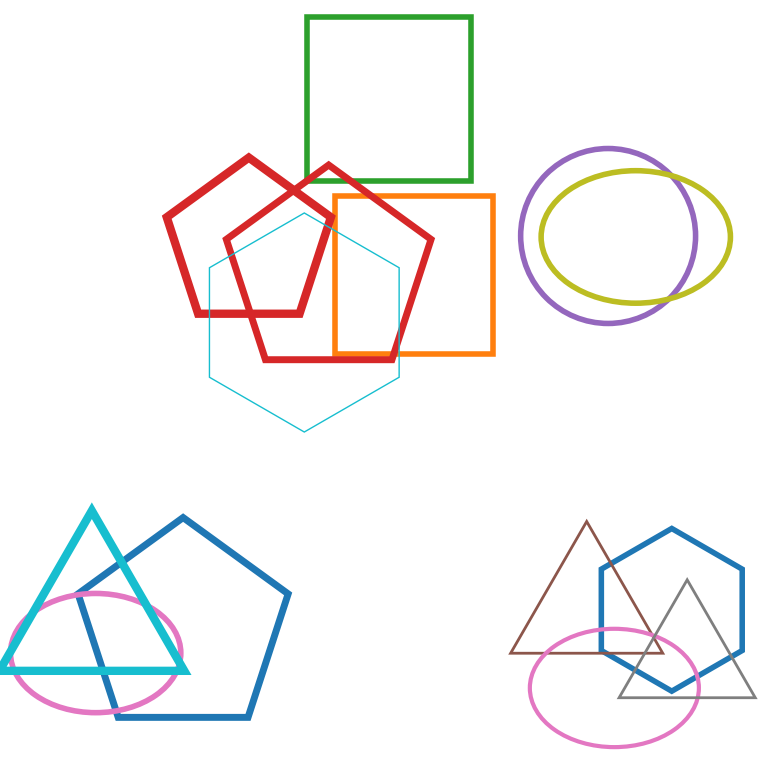[{"shape": "pentagon", "thickness": 2.5, "radius": 0.72, "center": [0.238, 0.184]}, {"shape": "hexagon", "thickness": 2, "radius": 0.53, "center": [0.872, 0.208]}, {"shape": "square", "thickness": 2, "radius": 0.51, "center": [0.537, 0.643]}, {"shape": "square", "thickness": 2, "radius": 0.53, "center": [0.505, 0.871]}, {"shape": "pentagon", "thickness": 3, "radius": 0.56, "center": [0.323, 0.683]}, {"shape": "pentagon", "thickness": 2.5, "radius": 0.7, "center": [0.427, 0.646]}, {"shape": "circle", "thickness": 2, "radius": 0.57, "center": [0.79, 0.694]}, {"shape": "triangle", "thickness": 1, "radius": 0.57, "center": [0.762, 0.209]}, {"shape": "oval", "thickness": 2, "radius": 0.55, "center": [0.124, 0.152]}, {"shape": "oval", "thickness": 1.5, "radius": 0.55, "center": [0.798, 0.107]}, {"shape": "triangle", "thickness": 1, "radius": 0.51, "center": [0.892, 0.145]}, {"shape": "oval", "thickness": 2, "radius": 0.61, "center": [0.826, 0.692]}, {"shape": "triangle", "thickness": 3, "radius": 0.69, "center": [0.119, 0.198]}, {"shape": "hexagon", "thickness": 0.5, "radius": 0.71, "center": [0.395, 0.581]}]